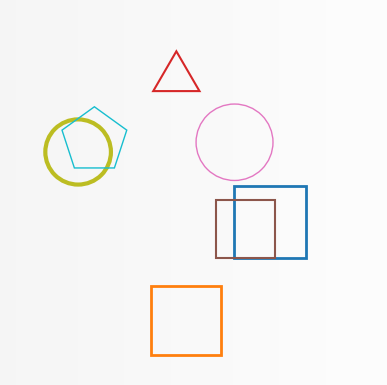[{"shape": "square", "thickness": 2, "radius": 0.47, "center": [0.697, 0.423]}, {"shape": "square", "thickness": 2, "radius": 0.45, "center": [0.479, 0.167]}, {"shape": "triangle", "thickness": 1.5, "radius": 0.34, "center": [0.455, 0.798]}, {"shape": "square", "thickness": 1.5, "radius": 0.38, "center": [0.634, 0.405]}, {"shape": "circle", "thickness": 1, "radius": 0.5, "center": [0.605, 0.631]}, {"shape": "circle", "thickness": 3, "radius": 0.42, "center": [0.202, 0.605]}, {"shape": "pentagon", "thickness": 1, "radius": 0.44, "center": [0.244, 0.635]}]